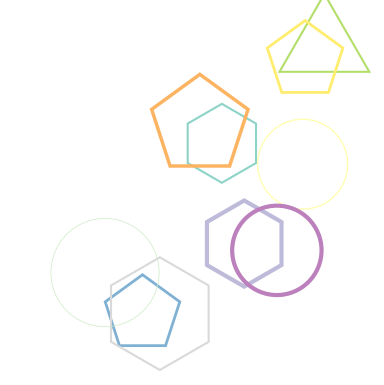[{"shape": "hexagon", "thickness": 1.5, "radius": 0.51, "center": [0.576, 0.628]}, {"shape": "circle", "thickness": 1, "radius": 0.58, "center": [0.786, 0.574]}, {"shape": "hexagon", "thickness": 3, "radius": 0.56, "center": [0.634, 0.367]}, {"shape": "pentagon", "thickness": 2, "radius": 0.51, "center": [0.37, 0.185]}, {"shape": "pentagon", "thickness": 2.5, "radius": 0.66, "center": [0.519, 0.675]}, {"shape": "triangle", "thickness": 1.5, "radius": 0.67, "center": [0.843, 0.881]}, {"shape": "hexagon", "thickness": 1.5, "radius": 0.73, "center": [0.415, 0.185]}, {"shape": "circle", "thickness": 3, "radius": 0.58, "center": [0.719, 0.35]}, {"shape": "circle", "thickness": 0.5, "radius": 0.7, "center": [0.273, 0.292]}, {"shape": "pentagon", "thickness": 2, "radius": 0.52, "center": [0.792, 0.843]}]